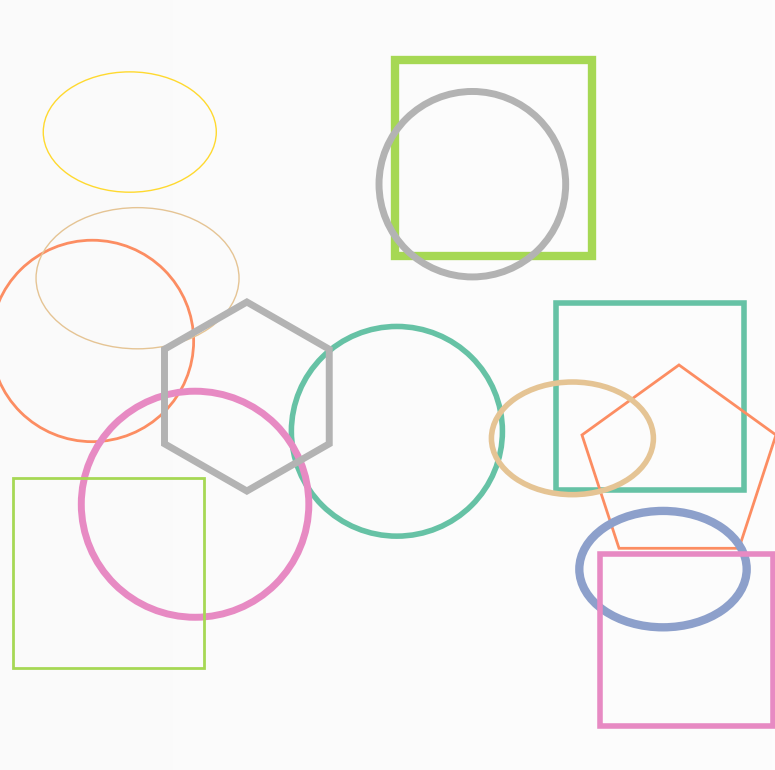[{"shape": "circle", "thickness": 2, "radius": 0.68, "center": [0.512, 0.44]}, {"shape": "square", "thickness": 2, "radius": 0.61, "center": [0.839, 0.485]}, {"shape": "circle", "thickness": 1, "radius": 0.65, "center": [0.119, 0.557]}, {"shape": "pentagon", "thickness": 1, "radius": 0.66, "center": [0.876, 0.394]}, {"shape": "oval", "thickness": 3, "radius": 0.54, "center": [0.855, 0.261]}, {"shape": "circle", "thickness": 2.5, "radius": 0.73, "center": [0.252, 0.345]}, {"shape": "square", "thickness": 2, "radius": 0.56, "center": [0.886, 0.169]}, {"shape": "square", "thickness": 1, "radius": 0.62, "center": [0.14, 0.256]}, {"shape": "square", "thickness": 3, "radius": 0.63, "center": [0.636, 0.795]}, {"shape": "oval", "thickness": 0.5, "radius": 0.56, "center": [0.167, 0.829]}, {"shape": "oval", "thickness": 2, "radius": 0.52, "center": [0.739, 0.431]}, {"shape": "oval", "thickness": 0.5, "radius": 0.65, "center": [0.177, 0.639]}, {"shape": "hexagon", "thickness": 2.5, "radius": 0.61, "center": [0.319, 0.485]}, {"shape": "circle", "thickness": 2.5, "radius": 0.6, "center": [0.609, 0.761]}]